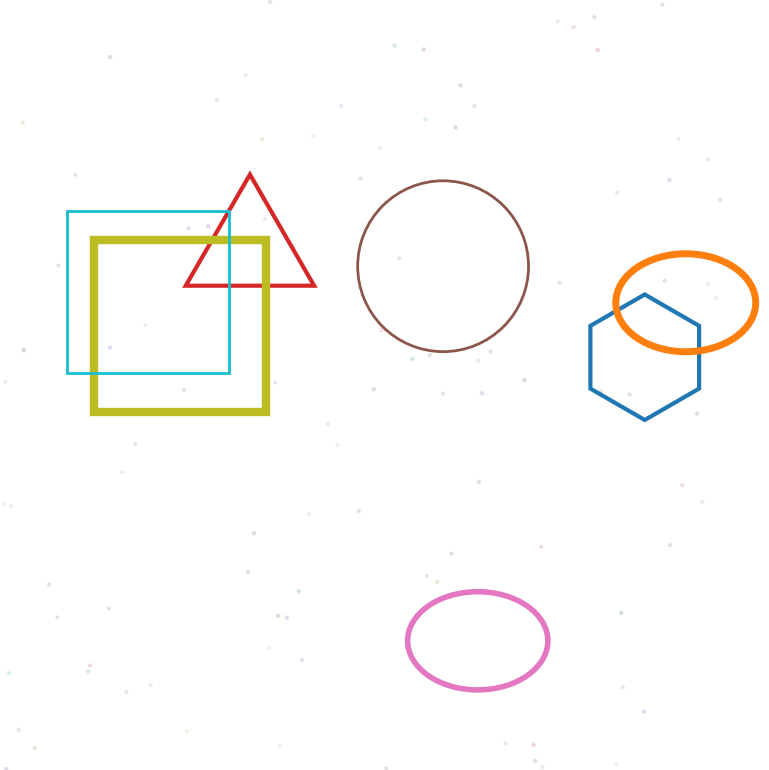[{"shape": "hexagon", "thickness": 1.5, "radius": 0.41, "center": [0.837, 0.536]}, {"shape": "oval", "thickness": 2.5, "radius": 0.45, "center": [0.891, 0.607]}, {"shape": "triangle", "thickness": 1.5, "radius": 0.48, "center": [0.325, 0.677]}, {"shape": "circle", "thickness": 1, "radius": 0.55, "center": [0.575, 0.654]}, {"shape": "oval", "thickness": 2, "radius": 0.46, "center": [0.62, 0.168]}, {"shape": "square", "thickness": 3, "radius": 0.56, "center": [0.234, 0.577]}, {"shape": "square", "thickness": 1, "radius": 0.53, "center": [0.192, 0.621]}]